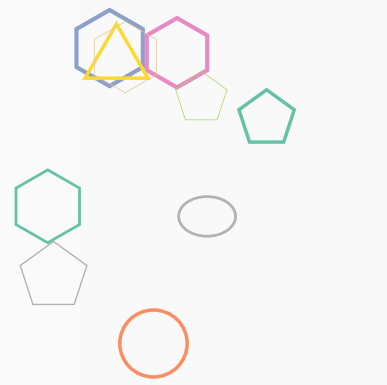[{"shape": "hexagon", "thickness": 2, "radius": 0.47, "center": [0.123, 0.464]}, {"shape": "pentagon", "thickness": 2.5, "radius": 0.38, "center": [0.688, 0.692]}, {"shape": "circle", "thickness": 2.5, "radius": 0.43, "center": [0.396, 0.108]}, {"shape": "hexagon", "thickness": 3, "radius": 0.49, "center": [0.283, 0.875]}, {"shape": "hexagon", "thickness": 3, "radius": 0.45, "center": [0.457, 0.863]}, {"shape": "pentagon", "thickness": 0.5, "radius": 0.35, "center": [0.519, 0.745]}, {"shape": "triangle", "thickness": 2.5, "radius": 0.47, "center": [0.301, 0.844]}, {"shape": "hexagon", "thickness": 0.5, "radius": 0.46, "center": [0.323, 0.851]}, {"shape": "oval", "thickness": 2, "radius": 0.37, "center": [0.534, 0.438]}, {"shape": "pentagon", "thickness": 1, "radius": 0.45, "center": [0.138, 0.282]}]